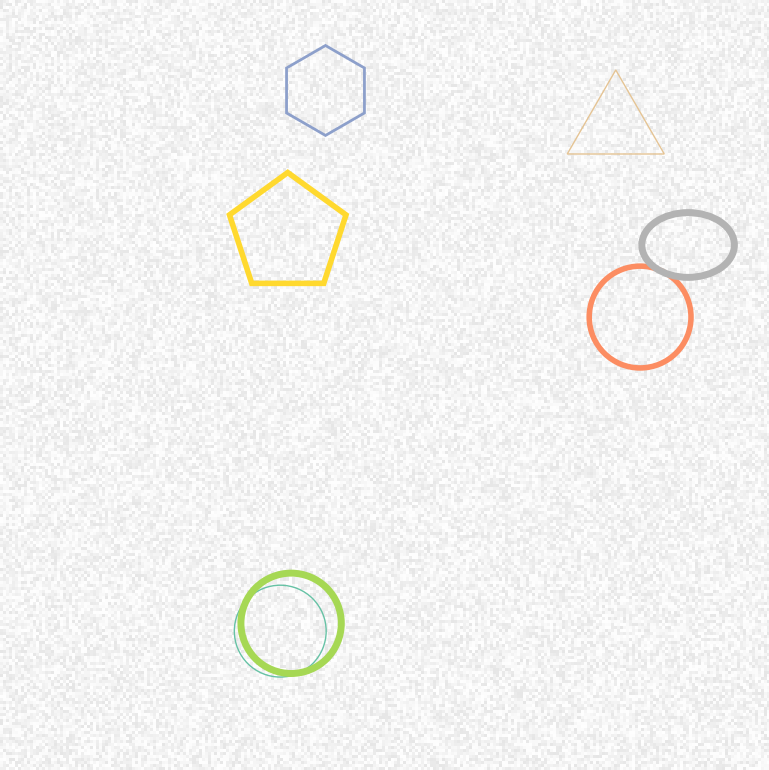[{"shape": "circle", "thickness": 0.5, "radius": 0.3, "center": [0.364, 0.18]}, {"shape": "circle", "thickness": 2, "radius": 0.33, "center": [0.831, 0.588]}, {"shape": "hexagon", "thickness": 1, "radius": 0.29, "center": [0.423, 0.883]}, {"shape": "circle", "thickness": 2.5, "radius": 0.33, "center": [0.378, 0.19]}, {"shape": "pentagon", "thickness": 2, "radius": 0.4, "center": [0.374, 0.696]}, {"shape": "triangle", "thickness": 0.5, "radius": 0.36, "center": [0.8, 0.836]}, {"shape": "oval", "thickness": 2.5, "radius": 0.3, "center": [0.894, 0.682]}]